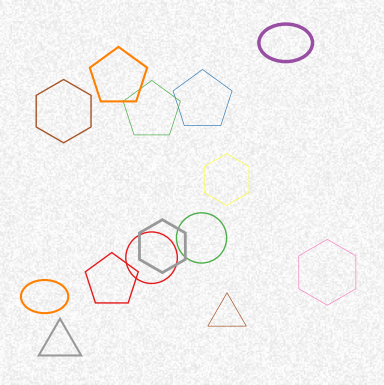[{"shape": "circle", "thickness": 1, "radius": 0.33, "center": [0.394, 0.331]}, {"shape": "pentagon", "thickness": 1, "radius": 0.36, "center": [0.29, 0.272]}, {"shape": "pentagon", "thickness": 0.5, "radius": 0.4, "center": [0.526, 0.739]}, {"shape": "circle", "thickness": 1, "radius": 0.33, "center": [0.523, 0.382]}, {"shape": "pentagon", "thickness": 0.5, "radius": 0.39, "center": [0.394, 0.713]}, {"shape": "oval", "thickness": 2.5, "radius": 0.35, "center": [0.742, 0.889]}, {"shape": "oval", "thickness": 1.5, "radius": 0.31, "center": [0.116, 0.23]}, {"shape": "pentagon", "thickness": 1.5, "radius": 0.39, "center": [0.308, 0.8]}, {"shape": "hexagon", "thickness": 0.5, "radius": 0.34, "center": [0.589, 0.534]}, {"shape": "triangle", "thickness": 0.5, "radius": 0.29, "center": [0.59, 0.182]}, {"shape": "hexagon", "thickness": 1, "radius": 0.41, "center": [0.165, 0.711]}, {"shape": "hexagon", "thickness": 0.5, "radius": 0.43, "center": [0.85, 0.293]}, {"shape": "triangle", "thickness": 1.5, "radius": 0.32, "center": [0.156, 0.109]}, {"shape": "hexagon", "thickness": 2, "radius": 0.34, "center": [0.422, 0.361]}]